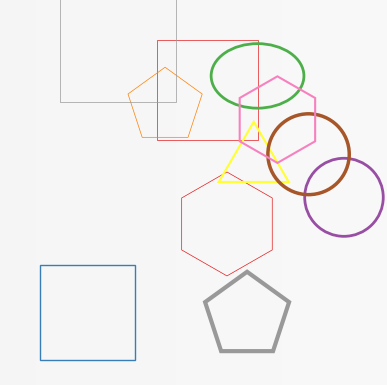[{"shape": "hexagon", "thickness": 0.5, "radius": 0.67, "center": [0.586, 0.418]}, {"shape": "square", "thickness": 0.5, "radius": 0.65, "center": [0.536, 0.767]}, {"shape": "square", "thickness": 1, "radius": 0.61, "center": [0.227, 0.188]}, {"shape": "oval", "thickness": 2, "radius": 0.6, "center": [0.665, 0.803]}, {"shape": "circle", "thickness": 2, "radius": 0.51, "center": [0.888, 0.488]}, {"shape": "pentagon", "thickness": 0.5, "radius": 0.5, "center": [0.426, 0.725]}, {"shape": "triangle", "thickness": 1.5, "radius": 0.52, "center": [0.655, 0.579]}, {"shape": "circle", "thickness": 2.5, "radius": 0.52, "center": [0.796, 0.599]}, {"shape": "hexagon", "thickness": 1.5, "radius": 0.56, "center": [0.716, 0.689]}, {"shape": "pentagon", "thickness": 3, "radius": 0.57, "center": [0.638, 0.18]}, {"shape": "square", "thickness": 0.5, "radius": 0.75, "center": [0.304, 0.886]}]